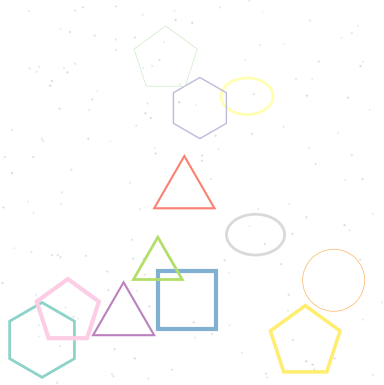[{"shape": "hexagon", "thickness": 2, "radius": 0.49, "center": [0.109, 0.117]}, {"shape": "oval", "thickness": 2, "radius": 0.34, "center": [0.642, 0.75]}, {"shape": "hexagon", "thickness": 1, "radius": 0.4, "center": [0.519, 0.719]}, {"shape": "triangle", "thickness": 1.5, "radius": 0.45, "center": [0.479, 0.504]}, {"shape": "square", "thickness": 3, "radius": 0.38, "center": [0.485, 0.222]}, {"shape": "circle", "thickness": 0.5, "radius": 0.4, "center": [0.867, 0.272]}, {"shape": "triangle", "thickness": 2, "radius": 0.37, "center": [0.41, 0.311]}, {"shape": "pentagon", "thickness": 3, "radius": 0.42, "center": [0.176, 0.19]}, {"shape": "oval", "thickness": 2, "radius": 0.38, "center": [0.664, 0.391]}, {"shape": "triangle", "thickness": 1.5, "radius": 0.46, "center": [0.321, 0.175]}, {"shape": "pentagon", "thickness": 0.5, "radius": 0.43, "center": [0.43, 0.846]}, {"shape": "pentagon", "thickness": 2.5, "radius": 0.48, "center": [0.793, 0.111]}]